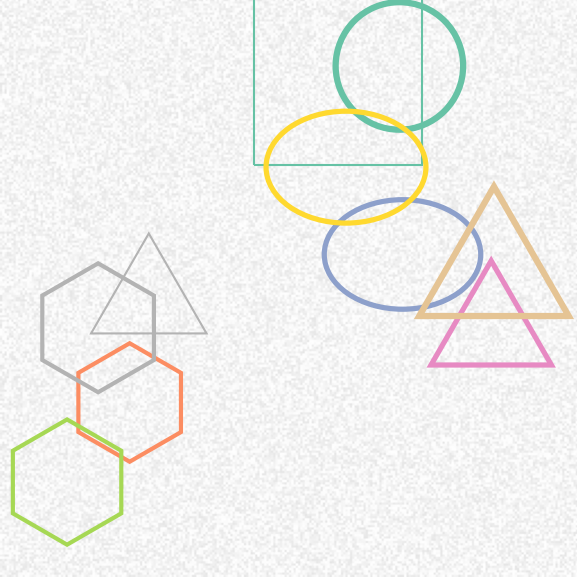[{"shape": "square", "thickness": 1, "radius": 0.73, "center": [0.586, 0.859]}, {"shape": "circle", "thickness": 3, "radius": 0.55, "center": [0.692, 0.885]}, {"shape": "hexagon", "thickness": 2, "radius": 0.51, "center": [0.225, 0.302]}, {"shape": "oval", "thickness": 2.5, "radius": 0.68, "center": [0.697, 0.559]}, {"shape": "triangle", "thickness": 2.5, "radius": 0.6, "center": [0.851, 0.427]}, {"shape": "hexagon", "thickness": 2, "radius": 0.54, "center": [0.116, 0.164]}, {"shape": "oval", "thickness": 2.5, "radius": 0.69, "center": [0.599, 0.71]}, {"shape": "triangle", "thickness": 3, "radius": 0.75, "center": [0.855, 0.527]}, {"shape": "triangle", "thickness": 1, "radius": 0.58, "center": [0.258, 0.479]}, {"shape": "hexagon", "thickness": 2, "radius": 0.56, "center": [0.17, 0.432]}]